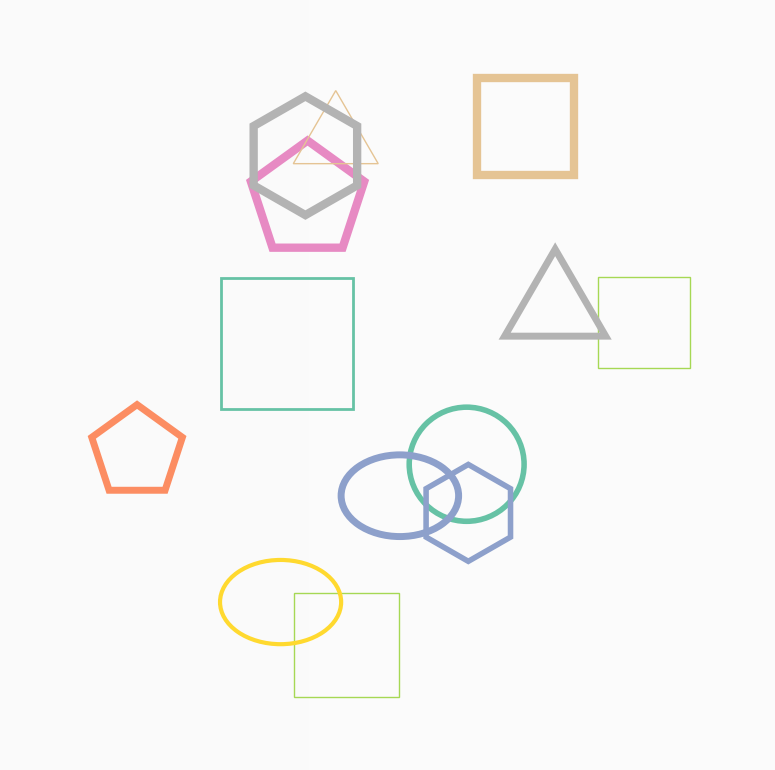[{"shape": "square", "thickness": 1, "radius": 0.43, "center": [0.371, 0.554]}, {"shape": "circle", "thickness": 2, "radius": 0.37, "center": [0.602, 0.397]}, {"shape": "pentagon", "thickness": 2.5, "radius": 0.31, "center": [0.177, 0.413]}, {"shape": "oval", "thickness": 2.5, "radius": 0.38, "center": [0.516, 0.356]}, {"shape": "hexagon", "thickness": 2, "radius": 0.31, "center": [0.604, 0.334]}, {"shape": "pentagon", "thickness": 3, "radius": 0.38, "center": [0.397, 0.741]}, {"shape": "square", "thickness": 0.5, "radius": 0.29, "center": [0.831, 0.581]}, {"shape": "square", "thickness": 0.5, "radius": 0.34, "center": [0.447, 0.162]}, {"shape": "oval", "thickness": 1.5, "radius": 0.39, "center": [0.362, 0.218]}, {"shape": "square", "thickness": 3, "radius": 0.31, "center": [0.678, 0.836]}, {"shape": "triangle", "thickness": 0.5, "radius": 0.32, "center": [0.433, 0.819]}, {"shape": "triangle", "thickness": 2.5, "radius": 0.38, "center": [0.716, 0.601]}, {"shape": "hexagon", "thickness": 3, "radius": 0.39, "center": [0.394, 0.798]}]